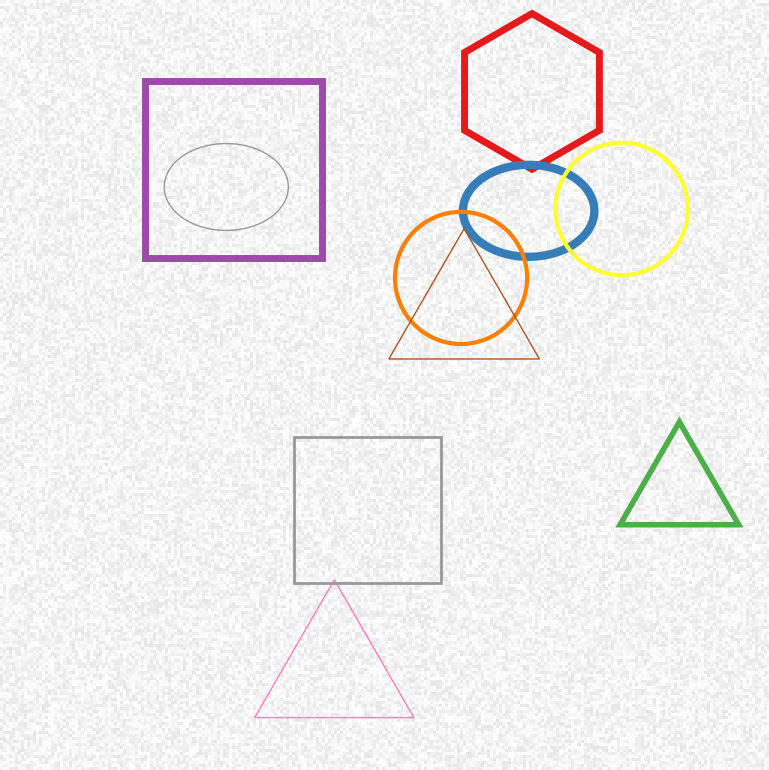[{"shape": "hexagon", "thickness": 2.5, "radius": 0.51, "center": [0.691, 0.881]}, {"shape": "oval", "thickness": 3, "radius": 0.43, "center": [0.687, 0.726]}, {"shape": "triangle", "thickness": 2, "radius": 0.44, "center": [0.882, 0.363]}, {"shape": "square", "thickness": 2.5, "radius": 0.57, "center": [0.303, 0.78]}, {"shape": "circle", "thickness": 1.5, "radius": 0.43, "center": [0.599, 0.639]}, {"shape": "circle", "thickness": 1.5, "radius": 0.43, "center": [0.807, 0.729]}, {"shape": "triangle", "thickness": 0.5, "radius": 0.56, "center": [0.603, 0.59]}, {"shape": "triangle", "thickness": 0.5, "radius": 0.6, "center": [0.434, 0.128]}, {"shape": "square", "thickness": 1, "radius": 0.48, "center": [0.478, 0.338]}, {"shape": "oval", "thickness": 0.5, "radius": 0.4, "center": [0.294, 0.757]}]